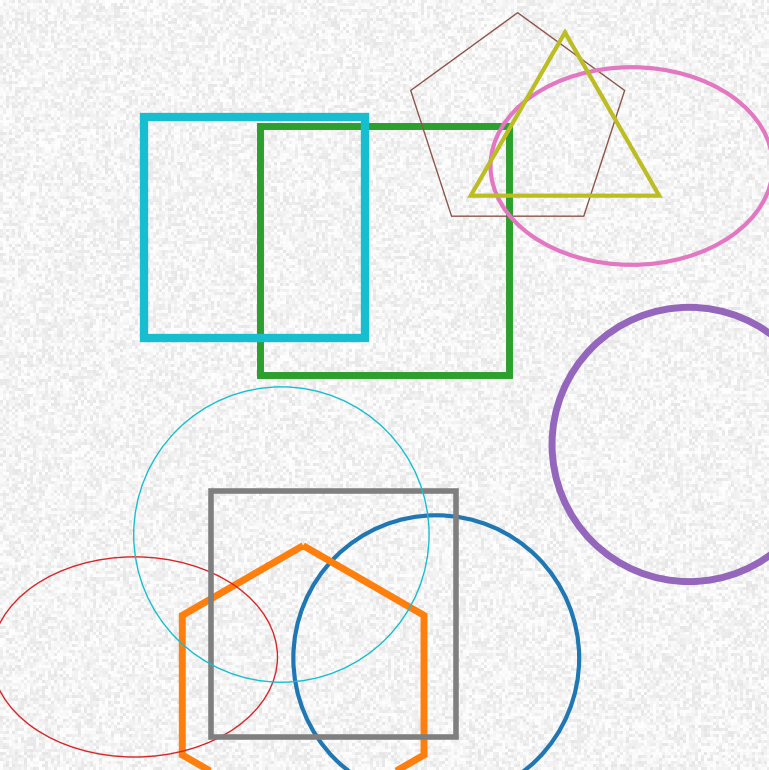[{"shape": "circle", "thickness": 1.5, "radius": 0.93, "center": [0.567, 0.145]}, {"shape": "hexagon", "thickness": 2.5, "radius": 0.91, "center": [0.394, 0.11]}, {"shape": "square", "thickness": 2.5, "radius": 0.81, "center": [0.499, 0.674]}, {"shape": "oval", "thickness": 0.5, "radius": 0.93, "center": [0.175, 0.147]}, {"shape": "circle", "thickness": 2.5, "radius": 0.89, "center": [0.895, 0.423]}, {"shape": "pentagon", "thickness": 0.5, "radius": 0.73, "center": [0.672, 0.837]}, {"shape": "oval", "thickness": 1.5, "radius": 0.92, "center": [0.82, 0.784]}, {"shape": "square", "thickness": 2, "radius": 0.8, "center": [0.433, 0.202]}, {"shape": "triangle", "thickness": 1.5, "radius": 0.71, "center": [0.734, 0.817]}, {"shape": "circle", "thickness": 0.5, "radius": 0.96, "center": [0.365, 0.306]}, {"shape": "square", "thickness": 3, "radius": 0.72, "center": [0.33, 0.705]}]